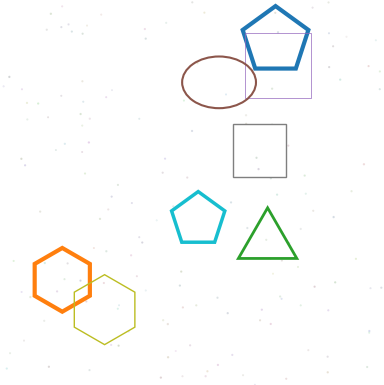[{"shape": "pentagon", "thickness": 3, "radius": 0.45, "center": [0.716, 0.895]}, {"shape": "hexagon", "thickness": 3, "radius": 0.41, "center": [0.162, 0.273]}, {"shape": "triangle", "thickness": 2, "radius": 0.44, "center": [0.695, 0.373]}, {"shape": "square", "thickness": 0.5, "radius": 0.43, "center": [0.722, 0.83]}, {"shape": "oval", "thickness": 1.5, "radius": 0.48, "center": [0.569, 0.786]}, {"shape": "square", "thickness": 1, "radius": 0.35, "center": [0.673, 0.61]}, {"shape": "hexagon", "thickness": 1, "radius": 0.45, "center": [0.272, 0.196]}, {"shape": "pentagon", "thickness": 2.5, "radius": 0.36, "center": [0.515, 0.43]}]